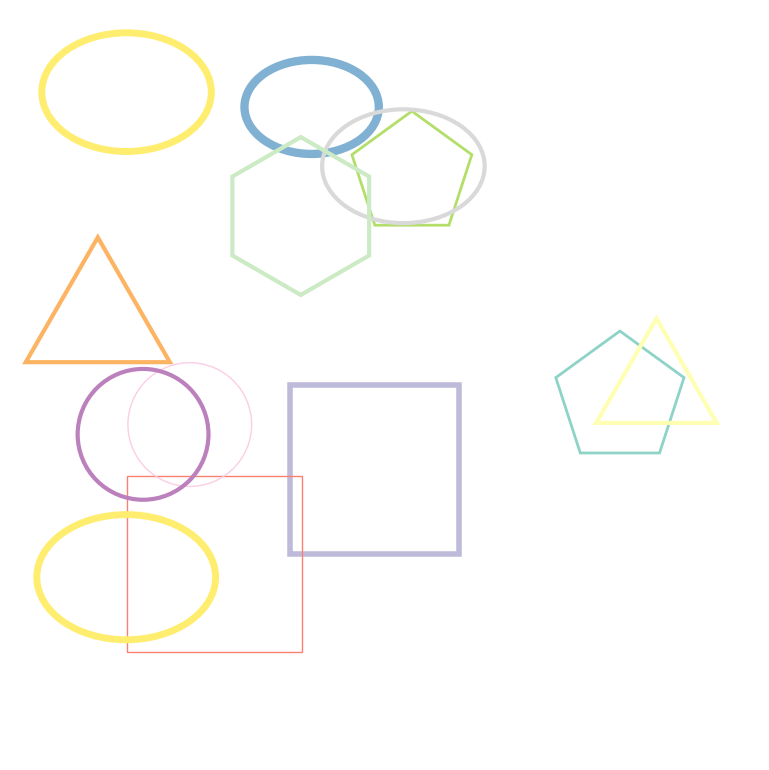[{"shape": "pentagon", "thickness": 1, "radius": 0.44, "center": [0.805, 0.483]}, {"shape": "triangle", "thickness": 1.5, "radius": 0.45, "center": [0.853, 0.496]}, {"shape": "square", "thickness": 2, "radius": 0.55, "center": [0.486, 0.39]}, {"shape": "square", "thickness": 0.5, "radius": 0.57, "center": [0.279, 0.268]}, {"shape": "oval", "thickness": 3, "radius": 0.44, "center": [0.405, 0.861]}, {"shape": "triangle", "thickness": 1.5, "radius": 0.54, "center": [0.127, 0.584]}, {"shape": "pentagon", "thickness": 1, "radius": 0.41, "center": [0.535, 0.774]}, {"shape": "circle", "thickness": 0.5, "radius": 0.4, "center": [0.246, 0.449]}, {"shape": "oval", "thickness": 1.5, "radius": 0.53, "center": [0.524, 0.784]}, {"shape": "circle", "thickness": 1.5, "radius": 0.42, "center": [0.186, 0.436]}, {"shape": "hexagon", "thickness": 1.5, "radius": 0.51, "center": [0.391, 0.719]}, {"shape": "oval", "thickness": 2.5, "radius": 0.58, "center": [0.164, 0.25]}, {"shape": "oval", "thickness": 2.5, "radius": 0.55, "center": [0.164, 0.88]}]